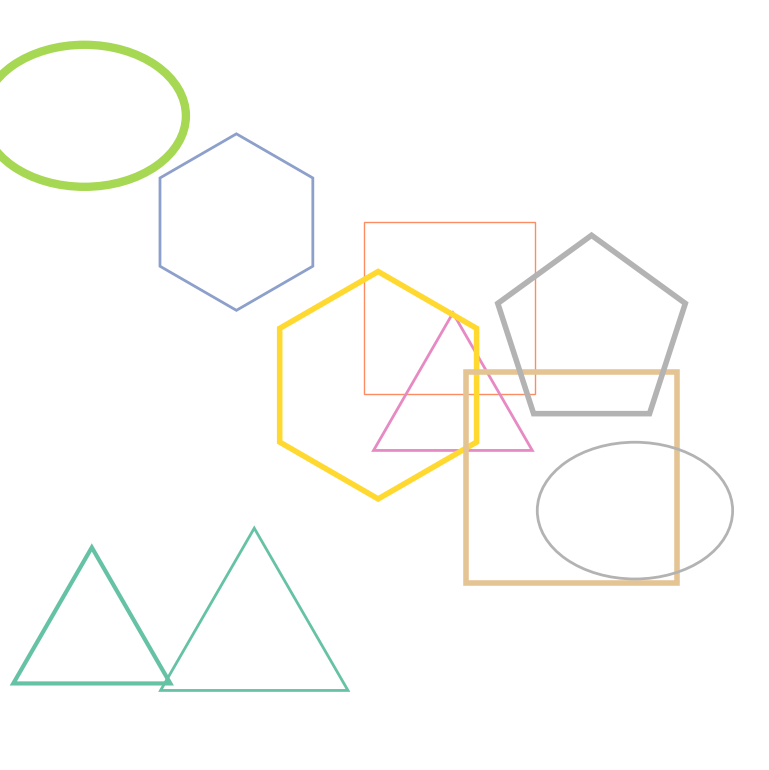[{"shape": "triangle", "thickness": 1, "radius": 0.7, "center": [0.33, 0.174]}, {"shape": "triangle", "thickness": 1.5, "radius": 0.59, "center": [0.119, 0.171]}, {"shape": "square", "thickness": 0.5, "radius": 0.56, "center": [0.584, 0.6]}, {"shape": "hexagon", "thickness": 1, "radius": 0.57, "center": [0.307, 0.712]}, {"shape": "triangle", "thickness": 1, "radius": 0.6, "center": [0.588, 0.475]}, {"shape": "oval", "thickness": 3, "radius": 0.66, "center": [0.11, 0.85]}, {"shape": "hexagon", "thickness": 2, "radius": 0.74, "center": [0.491, 0.5]}, {"shape": "square", "thickness": 2, "radius": 0.69, "center": [0.742, 0.38]}, {"shape": "oval", "thickness": 1, "radius": 0.63, "center": [0.825, 0.337]}, {"shape": "pentagon", "thickness": 2, "radius": 0.64, "center": [0.768, 0.566]}]